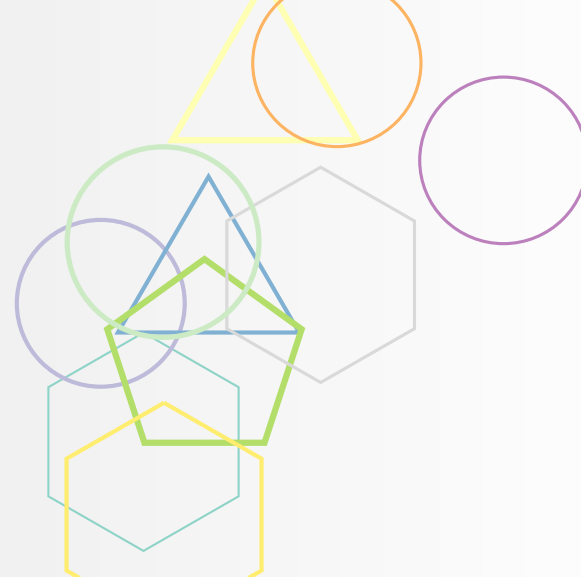[{"shape": "hexagon", "thickness": 1, "radius": 0.94, "center": [0.247, 0.234]}, {"shape": "triangle", "thickness": 3, "radius": 0.92, "center": [0.456, 0.848]}, {"shape": "circle", "thickness": 2, "radius": 0.72, "center": [0.173, 0.474]}, {"shape": "triangle", "thickness": 2, "radius": 0.9, "center": [0.359, 0.513]}, {"shape": "circle", "thickness": 1.5, "radius": 0.72, "center": [0.58, 0.89]}, {"shape": "pentagon", "thickness": 3, "radius": 0.88, "center": [0.352, 0.375]}, {"shape": "hexagon", "thickness": 1.5, "radius": 0.93, "center": [0.552, 0.523]}, {"shape": "circle", "thickness": 1.5, "radius": 0.72, "center": [0.866, 0.721]}, {"shape": "circle", "thickness": 2.5, "radius": 0.82, "center": [0.281, 0.58]}, {"shape": "hexagon", "thickness": 2, "radius": 0.97, "center": [0.282, 0.108]}]